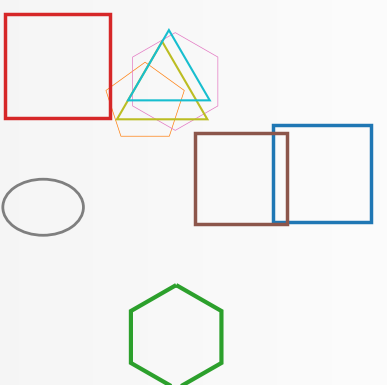[{"shape": "square", "thickness": 2.5, "radius": 0.63, "center": [0.832, 0.549]}, {"shape": "pentagon", "thickness": 0.5, "radius": 0.53, "center": [0.374, 0.732]}, {"shape": "hexagon", "thickness": 3, "radius": 0.67, "center": [0.455, 0.125]}, {"shape": "square", "thickness": 2.5, "radius": 0.67, "center": [0.148, 0.829]}, {"shape": "square", "thickness": 2.5, "radius": 0.59, "center": [0.622, 0.537]}, {"shape": "hexagon", "thickness": 0.5, "radius": 0.63, "center": [0.452, 0.788]}, {"shape": "oval", "thickness": 2, "radius": 0.52, "center": [0.111, 0.462]}, {"shape": "triangle", "thickness": 1.5, "radius": 0.67, "center": [0.418, 0.757]}, {"shape": "triangle", "thickness": 1.5, "radius": 0.61, "center": [0.436, 0.8]}]